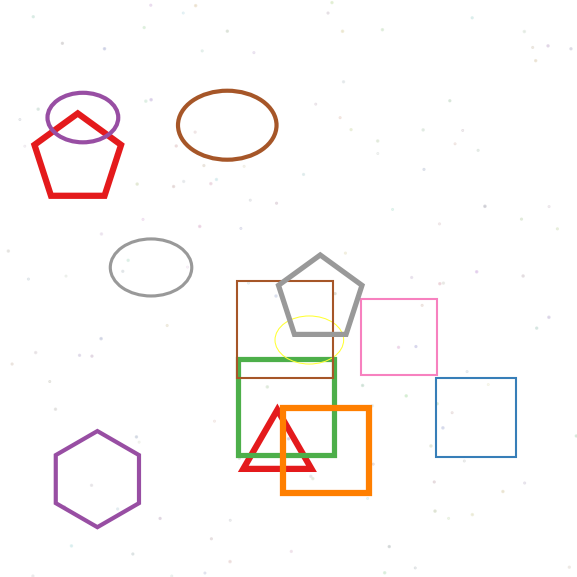[{"shape": "triangle", "thickness": 3, "radius": 0.34, "center": [0.48, 0.221]}, {"shape": "pentagon", "thickness": 3, "radius": 0.39, "center": [0.135, 0.724]}, {"shape": "square", "thickness": 1, "radius": 0.34, "center": [0.824, 0.276]}, {"shape": "square", "thickness": 2.5, "radius": 0.41, "center": [0.495, 0.294]}, {"shape": "hexagon", "thickness": 2, "radius": 0.42, "center": [0.169, 0.169]}, {"shape": "oval", "thickness": 2, "radius": 0.31, "center": [0.144, 0.796]}, {"shape": "square", "thickness": 3, "radius": 0.37, "center": [0.565, 0.219]}, {"shape": "oval", "thickness": 0.5, "radius": 0.3, "center": [0.536, 0.41]}, {"shape": "square", "thickness": 1, "radius": 0.42, "center": [0.494, 0.429]}, {"shape": "oval", "thickness": 2, "radius": 0.43, "center": [0.394, 0.782]}, {"shape": "square", "thickness": 1, "radius": 0.33, "center": [0.691, 0.416]}, {"shape": "oval", "thickness": 1.5, "radius": 0.35, "center": [0.262, 0.536]}, {"shape": "pentagon", "thickness": 2.5, "radius": 0.38, "center": [0.555, 0.482]}]